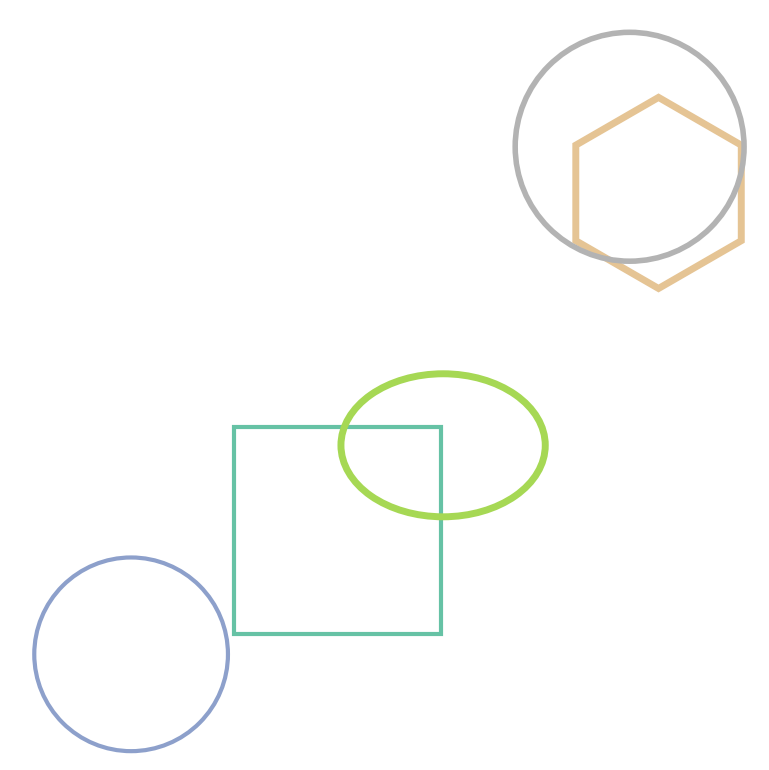[{"shape": "square", "thickness": 1.5, "radius": 0.67, "center": [0.438, 0.311]}, {"shape": "circle", "thickness": 1.5, "radius": 0.63, "center": [0.17, 0.15]}, {"shape": "oval", "thickness": 2.5, "radius": 0.66, "center": [0.575, 0.422]}, {"shape": "hexagon", "thickness": 2.5, "radius": 0.62, "center": [0.855, 0.749]}, {"shape": "circle", "thickness": 2, "radius": 0.74, "center": [0.818, 0.809]}]